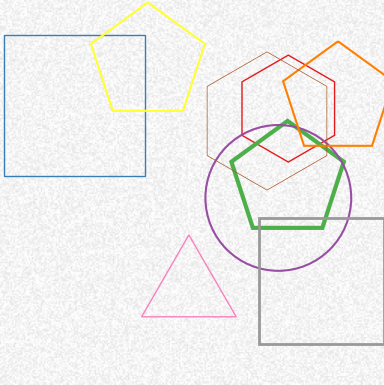[{"shape": "hexagon", "thickness": 1, "radius": 0.69, "center": [0.749, 0.718]}, {"shape": "square", "thickness": 1, "radius": 0.92, "center": [0.193, 0.726]}, {"shape": "pentagon", "thickness": 3, "radius": 0.77, "center": [0.747, 0.532]}, {"shape": "circle", "thickness": 1.5, "radius": 0.95, "center": [0.723, 0.486]}, {"shape": "pentagon", "thickness": 1.5, "radius": 0.75, "center": [0.878, 0.743]}, {"shape": "pentagon", "thickness": 1.5, "radius": 0.78, "center": [0.384, 0.838]}, {"shape": "hexagon", "thickness": 0.5, "radius": 0.9, "center": [0.694, 0.686]}, {"shape": "triangle", "thickness": 1, "radius": 0.71, "center": [0.491, 0.248]}, {"shape": "square", "thickness": 2, "radius": 0.81, "center": [0.834, 0.27]}]